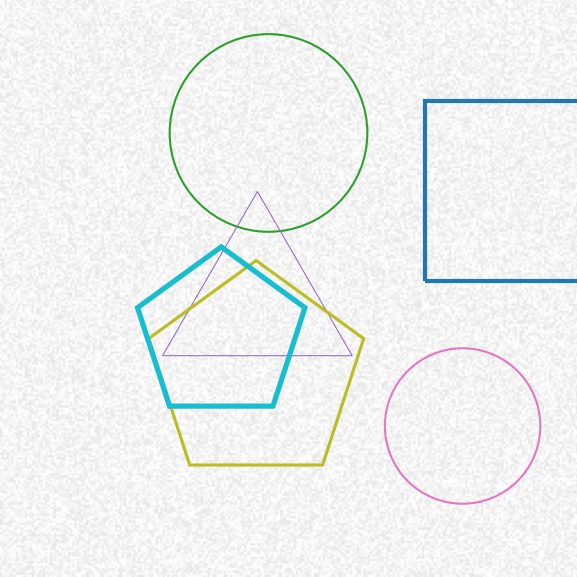[{"shape": "square", "thickness": 2, "radius": 0.78, "center": [0.892, 0.669]}, {"shape": "circle", "thickness": 1, "radius": 0.86, "center": [0.465, 0.769]}, {"shape": "triangle", "thickness": 0.5, "radius": 0.95, "center": [0.446, 0.478]}, {"shape": "circle", "thickness": 1, "radius": 0.67, "center": [0.801, 0.261]}, {"shape": "pentagon", "thickness": 1.5, "radius": 0.98, "center": [0.444, 0.352]}, {"shape": "pentagon", "thickness": 2.5, "radius": 0.76, "center": [0.383, 0.419]}]